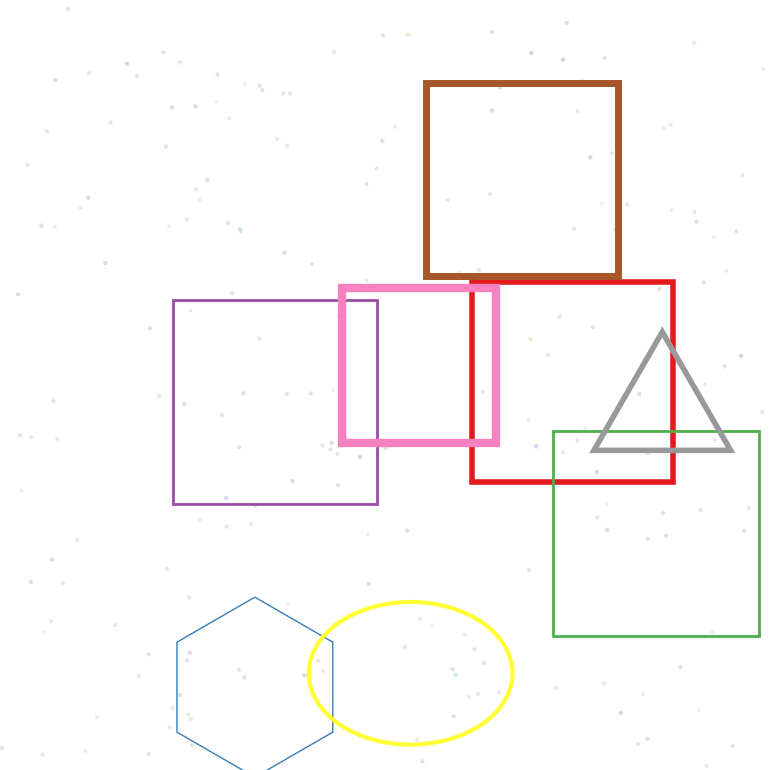[{"shape": "square", "thickness": 2, "radius": 0.65, "center": [0.743, 0.504]}, {"shape": "hexagon", "thickness": 0.5, "radius": 0.58, "center": [0.331, 0.108]}, {"shape": "square", "thickness": 1, "radius": 0.67, "center": [0.852, 0.307]}, {"shape": "square", "thickness": 1, "radius": 0.66, "center": [0.357, 0.478]}, {"shape": "oval", "thickness": 1.5, "radius": 0.66, "center": [0.533, 0.126]}, {"shape": "square", "thickness": 2.5, "radius": 0.63, "center": [0.678, 0.767]}, {"shape": "square", "thickness": 3, "radius": 0.5, "center": [0.544, 0.525]}, {"shape": "triangle", "thickness": 2, "radius": 0.51, "center": [0.86, 0.466]}]